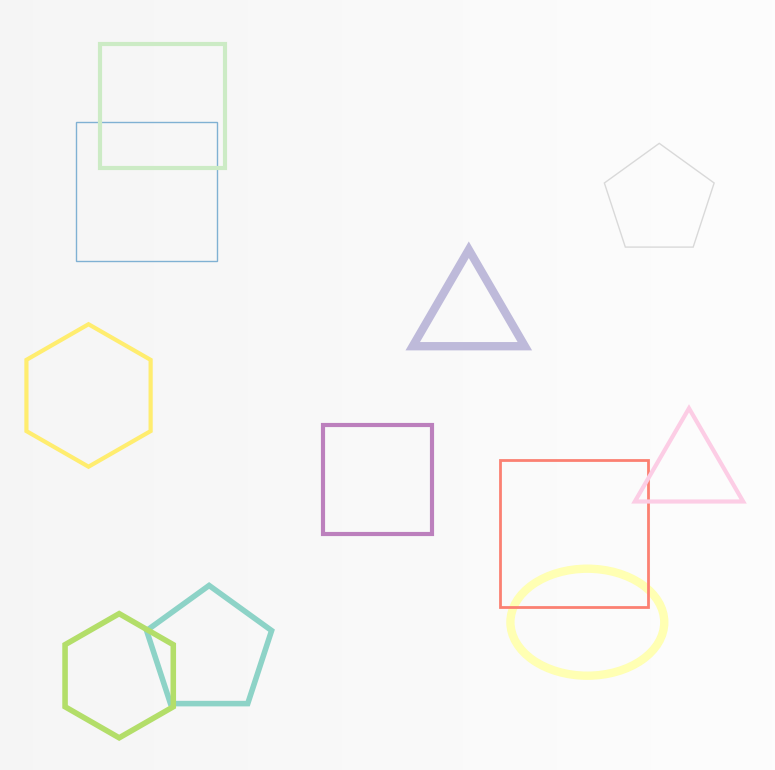[{"shape": "pentagon", "thickness": 2, "radius": 0.42, "center": [0.27, 0.155]}, {"shape": "oval", "thickness": 3, "radius": 0.5, "center": [0.758, 0.192]}, {"shape": "triangle", "thickness": 3, "radius": 0.42, "center": [0.605, 0.592]}, {"shape": "square", "thickness": 1, "radius": 0.48, "center": [0.741, 0.307]}, {"shape": "square", "thickness": 0.5, "radius": 0.45, "center": [0.189, 0.751]}, {"shape": "hexagon", "thickness": 2, "radius": 0.4, "center": [0.154, 0.122]}, {"shape": "triangle", "thickness": 1.5, "radius": 0.4, "center": [0.889, 0.389]}, {"shape": "pentagon", "thickness": 0.5, "radius": 0.37, "center": [0.851, 0.739]}, {"shape": "square", "thickness": 1.5, "radius": 0.35, "center": [0.487, 0.378]}, {"shape": "square", "thickness": 1.5, "radius": 0.4, "center": [0.209, 0.862]}, {"shape": "hexagon", "thickness": 1.5, "radius": 0.46, "center": [0.114, 0.486]}]